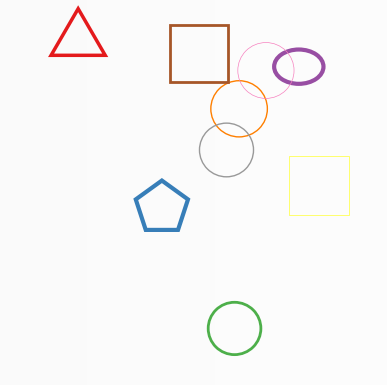[{"shape": "triangle", "thickness": 2.5, "radius": 0.4, "center": [0.202, 0.897]}, {"shape": "pentagon", "thickness": 3, "radius": 0.35, "center": [0.418, 0.46]}, {"shape": "circle", "thickness": 2, "radius": 0.34, "center": [0.605, 0.147]}, {"shape": "oval", "thickness": 3, "radius": 0.32, "center": [0.771, 0.827]}, {"shape": "circle", "thickness": 1, "radius": 0.36, "center": [0.617, 0.717]}, {"shape": "square", "thickness": 0.5, "radius": 0.38, "center": [0.823, 0.517]}, {"shape": "square", "thickness": 2, "radius": 0.37, "center": [0.513, 0.861]}, {"shape": "circle", "thickness": 0.5, "radius": 0.36, "center": [0.686, 0.817]}, {"shape": "circle", "thickness": 1, "radius": 0.35, "center": [0.585, 0.61]}]